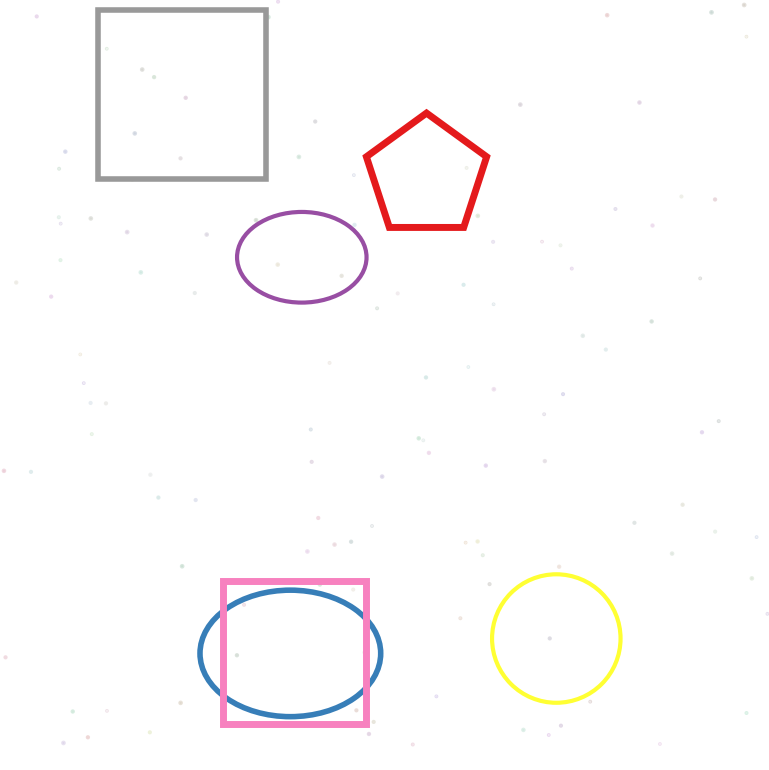[{"shape": "pentagon", "thickness": 2.5, "radius": 0.41, "center": [0.554, 0.771]}, {"shape": "oval", "thickness": 2, "radius": 0.59, "center": [0.377, 0.151]}, {"shape": "oval", "thickness": 1.5, "radius": 0.42, "center": [0.392, 0.666]}, {"shape": "circle", "thickness": 1.5, "radius": 0.42, "center": [0.722, 0.171]}, {"shape": "square", "thickness": 2.5, "radius": 0.47, "center": [0.382, 0.153]}, {"shape": "square", "thickness": 2, "radius": 0.55, "center": [0.236, 0.877]}]